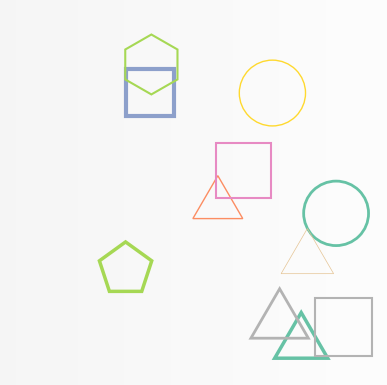[{"shape": "circle", "thickness": 2, "radius": 0.42, "center": [0.867, 0.446]}, {"shape": "triangle", "thickness": 2.5, "radius": 0.4, "center": [0.777, 0.109]}, {"shape": "triangle", "thickness": 1, "radius": 0.37, "center": [0.562, 0.469]}, {"shape": "square", "thickness": 3, "radius": 0.31, "center": [0.388, 0.76]}, {"shape": "square", "thickness": 1.5, "radius": 0.36, "center": [0.629, 0.558]}, {"shape": "hexagon", "thickness": 1.5, "radius": 0.39, "center": [0.391, 0.833]}, {"shape": "pentagon", "thickness": 2.5, "radius": 0.35, "center": [0.324, 0.301]}, {"shape": "circle", "thickness": 1, "radius": 0.43, "center": [0.703, 0.758]}, {"shape": "triangle", "thickness": 0.5, "radius": 0.39, "center": [0.793, 0.328]}, {"shape": "square", "thickness": 1.5, "radius": 0.37, "center": [0.887, 0.151]}, {"shape": "triangle", "thickness": 2, "radius": 0.43, "center": [0.722, 0.164]}]